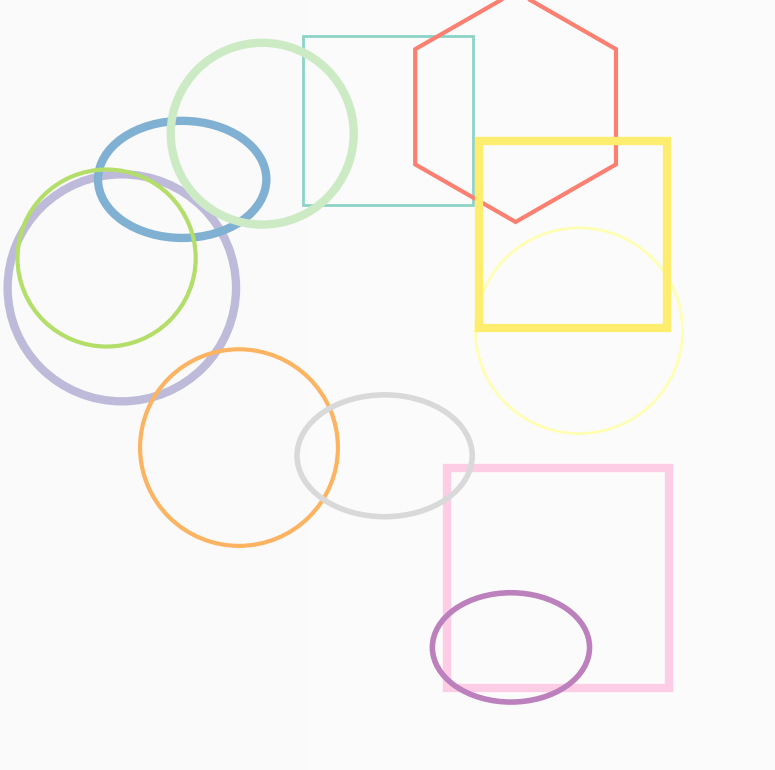[{"shape": "square", "thickness": 1, "radius": 0.55, "center": [0.501, 0.843]}, {"shape": "circle", "thickness": 1, "radius": 0.67, "center": [0.747, 0.571]}, {"shape": "circle", "thickness": 3, "radius": 0.74, "center": [0.157, 0.626]}, {"shape": "hexagon", "thickness": 1.5, "radius": 0.75, "center": [0.665, 0.861]}, {"shape": "oval", "thickness": 3, "radius": 0.54, "center": [0.235, 0.767]}, {"shape": "circle", "thickness": 1.5, "radius": 0.64, "center": [0.308, 0.419]}, {"shape": "circle", "thickness": 1.5, "radius": 0.57, "center": [0.138, 0.665]}, {"shape": "square", "thickness": 3, "radius": 0.71, "center": [0.72, 0.25]}, {"shape": "oval", "thickness": 2, "radius": 0.57, "center": [0.496, 0.408]}, {"shape": "oval", "thickness": 2, "radius": 0.51, "center": [0.659, 0.159]}, {"shape": "circle", "thickness": 3, "radius": 0.59, "center": [0.338, 0.826]}, {"shape": "square", "thickness": 3, "radius": 0.61, "center": [0.739, 0.696]}]